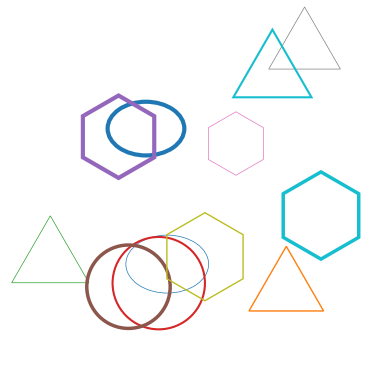[{"shape": "oval", "thickness": 3, "radius": 0.5, "center": [0.379, 0.666]}, {"shape": "oval", "thickness": 0.5, "radius": 0.54, "center": [0.434, 0.314]}, {"shape": "triangle", "thickness": 1, "radius": 0.56, "center": [0.744, 0.248]}, {"shape": "triangle", "thickness": 0.5, "radius": 0.58, "center": [0.131, 0.324]}, {"shape": "circle", "thickness": 1.5, "radius": 0.6, "center": [0.412, 0.265]}, {"shape": "hexagon", "thickness": 3, "radius": 0.54, "center": [0.308, 0.645]}, {"shape": "circle", "thickness": 2.5, "radius": 0.54, "center": [0.334, 0.255]}, {"shape": "hexagon", "thickness": 0.5, "radius": 0.41, "center": [0.613, 0.627]}, {"shape": "triangle", "thickness": 0.5, "radius": 0.54, "center": [0.791, 0.874]}, {"shape": "hexagon", "thickness": 1, "radius": 0.57, "center": [0.532, 0.333]}, {"shape": "hexagon", "thickness": 2.5, "radius": 0.57, "center": [0.834, 0.44]}, {"shape": "triangle", "thickness": 1.5, "radius": 0.59, "center": [0.708, 0.806]}]